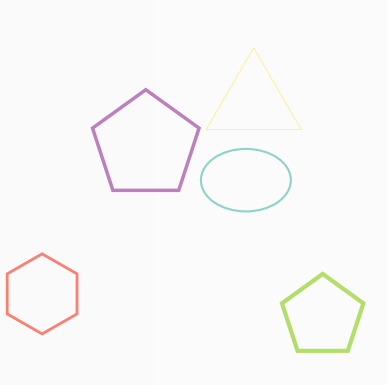[{"shape": "oval", "thickness": 1.5, "radius": 0.58, "center": [0.635, 0.532]}, {"shape": "hexagon", "thickness": 2, "radius": 0.52, "center": [0.109, 0.237]}, {"shape": "pentagon", "thickness": 3, "radius": 0.55, "center": [0.833, 0.178]}, {"shape": "pentagon", "thickness": 2.5, "radius": 0.72, "center": [0.376, 0.623]}, {"shape": "triangle", "thickness": 0.5, "radius": 0.71, "center": [0.655, 0.734]}]